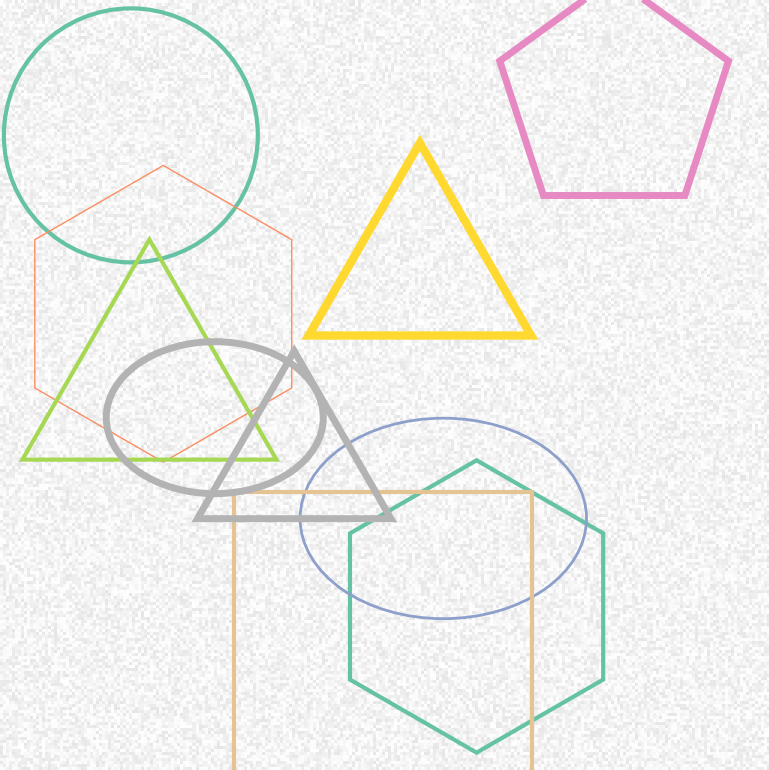[{"shape": "circle", "thickness": 1.5, "radius": 0.82, "center": [0.17, 0.824]}, {"shape": "hexagon", "thickness": 1.5, "radius": 0.95, "center": [0.619, 0.212]}, {"shape": "hexagon", "thickness": 0.5, "radius": 0.96, "center": [0.212, 0.592]}, {"shape": "oval", "thickness": 1, "radius": 0.93, "center": [0.576, 0.327]}, {"shape": "pentagon", "thickness": 2.5, "radius": 0.78, "center": [0.798, 0.872]}, {"shape": "triangle", "thickness": 1.5, "radius": 0.95, "center": [0.194, 0.498]}, {"shape": "triangle", "thickness": 3, "radius": 0.83, "center": [0.545, 0.648]}, {"shape": "square", "thickness": 1.5, "radius": 0.97, "center": [0.497, 0.167]}, {"shape": "oval", "thickness": 2.5, "radius": 0.7, "center": [0.279, 0.458]}, {"shape": "triangle", "thickness": 2.5, "radius": 0.73, "center": [0.382, 0.399]}]